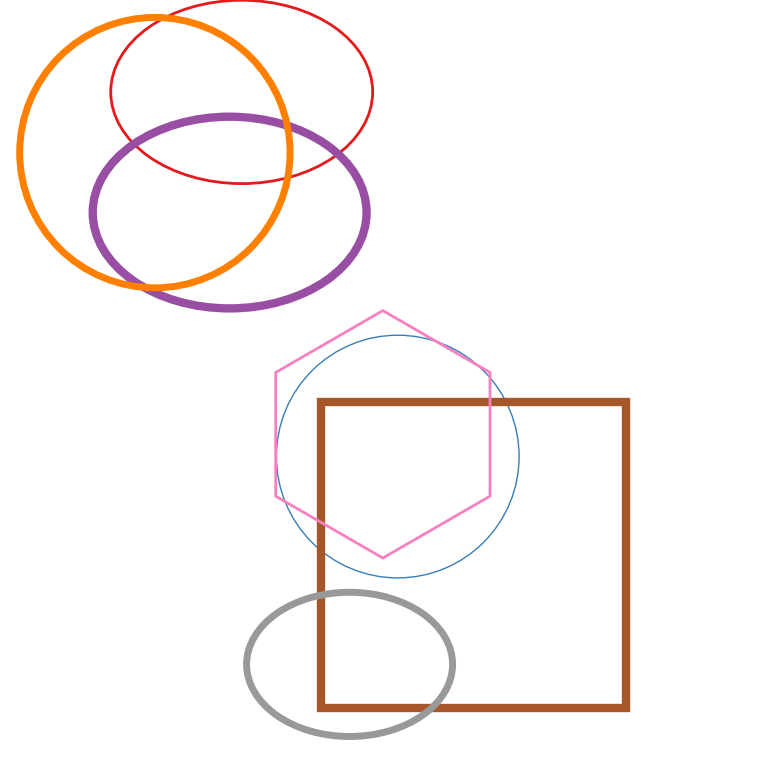[{"shape": "oval", "thickness": 1, "radius": 0.85, "center": [0.314, 0.881]}, {"shape": "circle", "thickness": 0.5, "radius": 0.79, "center": [0.517, 0.407]}, {"shape": "oval", "thickness": 3, "radius": 0.89, "center": [0.298, 0.724]}, {"shape": "circle", "thickness": 2.5, "radius": 0.88, "center": [0.201, 0.802]}, {"shape": "square", "thickness": 3, "radius": 0.99, "center": [0.615, 0.279]}, {"shape": "hexagon", "thickness": 1, "radius": 0.8, "center": [0.497, 0.436]}, {"shape": "oval", "thickness": 2.5, "radius": 0.67, "center": [0.454, 0.137]}]